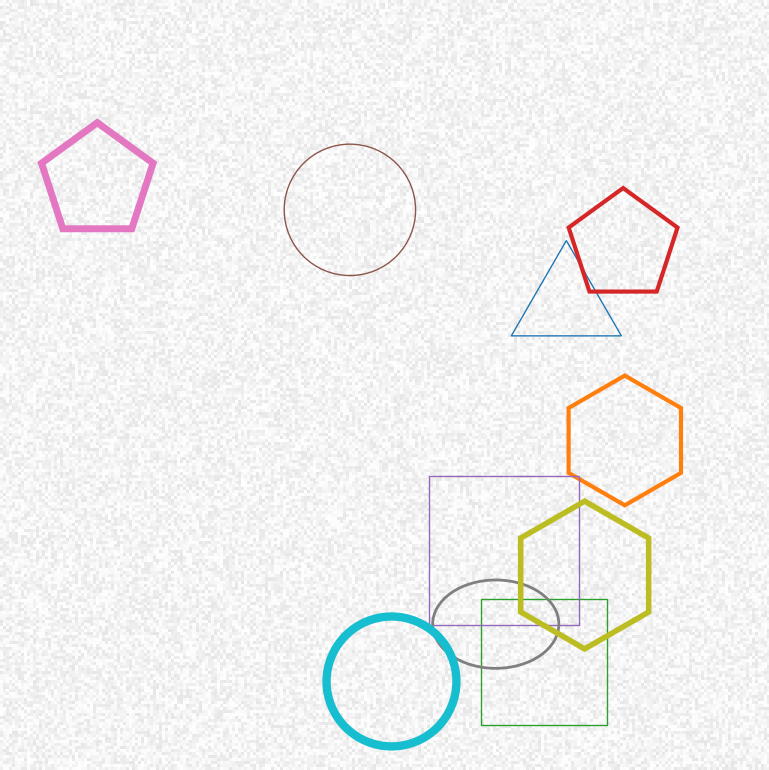[{"shape": "triangle", "thickness": 0.5, "radius": 0.41, "center": [0.736, 0.605]}, {"shape": "hexagon", "thickness": 1.5, "radius": 0.42, "center": [0.811, 0.428]}, {"shape": "square", "thickness": 0.5, "radius": 0.41, "center": [0.707, 0.141]}, {"shape": "pentagon", "thickness": 1.5, "radius": 0.37, "center": [0.809, 0.681]}, {"shape": "square", "thickness": 0.5, "radius": 0.48, "center": [0.655, 0.285]}, {"shape": "circle", "thickness": 0.5, "radius": 0.43, "center": [0.454, 0.727]}, {"shape": "pentagon", "thickness": 2.5, "radius": 0.38, "center": [0.126, 0.765]}, {"shape": "oval", "thickness": 1, "radius": 0.41, "center": [0.644, 0.189]}, {"shape": "hexagon", "thickness": 2, "radius": 0.48, "center": [0.759, 0.253]}, {"shape": "circle", "thickness": 3, "radius": 0.42, "center": [0.508, 0.115]}]